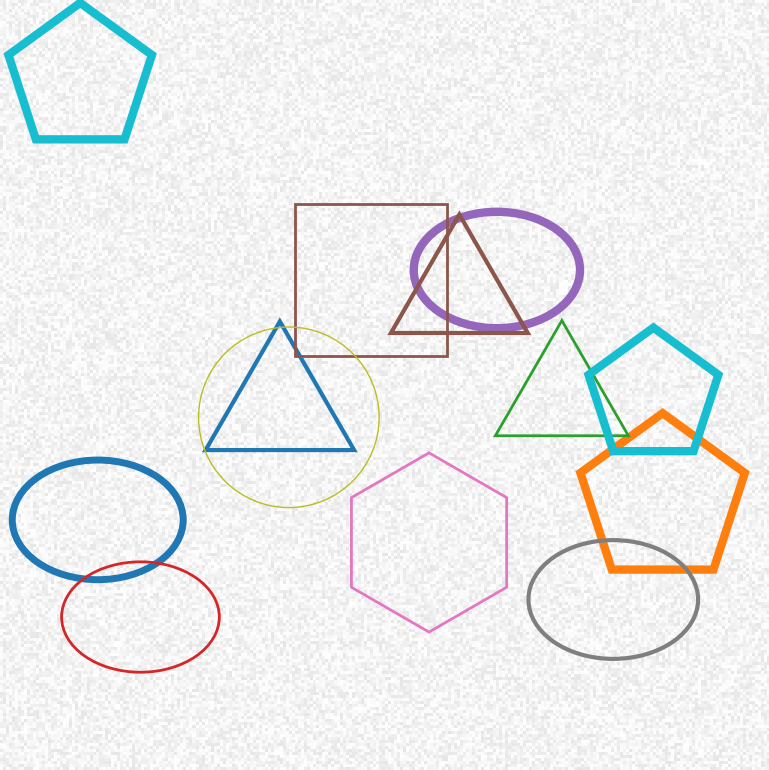[{"shape": "triangle", "thickness": 1.5, "radius": 0.56, "center": [0.363, 0.471]}, {"shape": "oval", "thickness": 2.5, "radius": 0.55, "center": [0.127, 0.325]}, {"shape": "pentagon", "thickness": 3, "radius": 0.56, "center": [0.861, 0.351]}, {"shape": "triangle", "thickness": 1, "radius": 0.5, "center": [0.73, 0.484]}, {"shape": "oval", "thickness": 1, "radius": 0.51, "center": [0.182, 0.199]}, {"shape": "oval", "thickness": 3, "radius": 0.54, "center": [0.645, 0.649]}, {"shape": "triangle", "thickness": 1.5, "radius": 0.51, "center": [0.597, 0.619]}, {"shape": "square", "thickness": 1, "radius": 0.49, "center": [0.482, 0.637]}, {"shape": "hexagon", "thickness": 1, "radius": 0.58, "center": [0.557, 0.296]}, {"shape": "oval", "thickness": 1.5, "radius": 0.55, "center": [0.796, 0.221]}, {"shape": "circle", "thickness": 0.5, "radius": 0.59, "center": [0.375, 0.458]}, {"shape": "pentagon", "thickness": 3, "radius": 0.49, "center": [0.104, 0.898]}, {"shape": "pentagon", "thickness": 3, "radius": 0.44, "center": [0.849, 0.486]}]